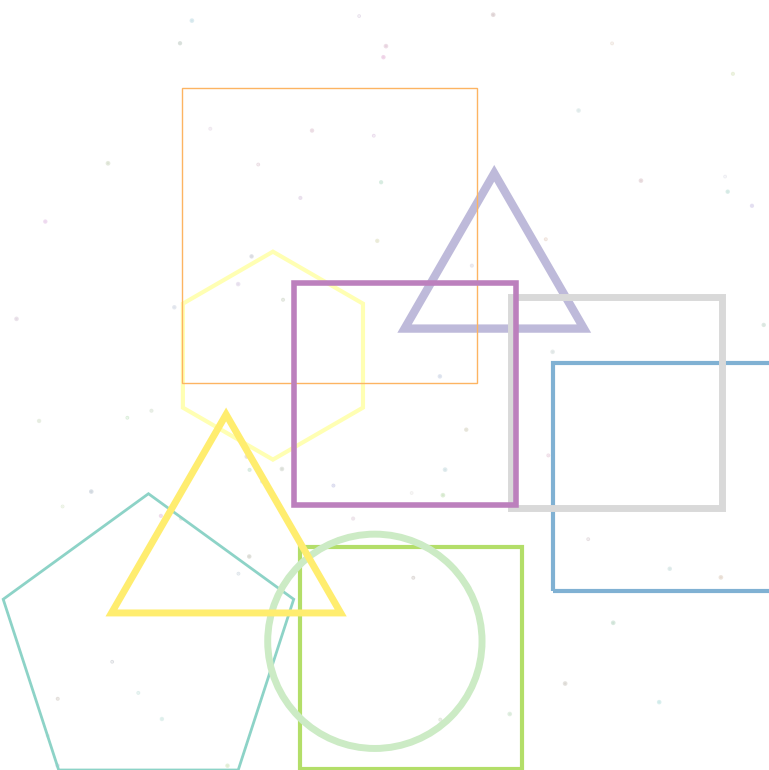[{"shape": "pentagon", "thickness": 1, "radius": 0.99, "center": [0.193, 0.16]}, {"shape": "hexagon", "thickness": 1.5, "radius": 0.68, "center": [0.354, 0.538]}, {"shape": "triangle", "thickness": 3, "radius": 0.67, "center": [0.642, 0.641]}, {"shape": "square", "thickness": 1.5, "radius": 0.74, "center": [0.866, 0.38]}, {"shape": "square", "thickness": 0.5, "radius": 0.96, "center": [0.428, 0.694]}, {"shape": "square", "thickness": 1.5, "radius": 0.72, "center": [0.534, 0.145]}, {"shape": "square", "thickness": 2.5, "radius": 0.68, "center": [0.801, 0.478]}, {"shape": "square", "thickness": 2, "radius": 0.72, "center": [0.526, 0.489]}, {"shape": "circle", "thickness": 2.5, "radius": 0.7, "center": [0.487, 0.167]}, {"shape": "triangle", "thickness": 2.5, "radius": 0.86, "center": [0.294, 0.29]}]